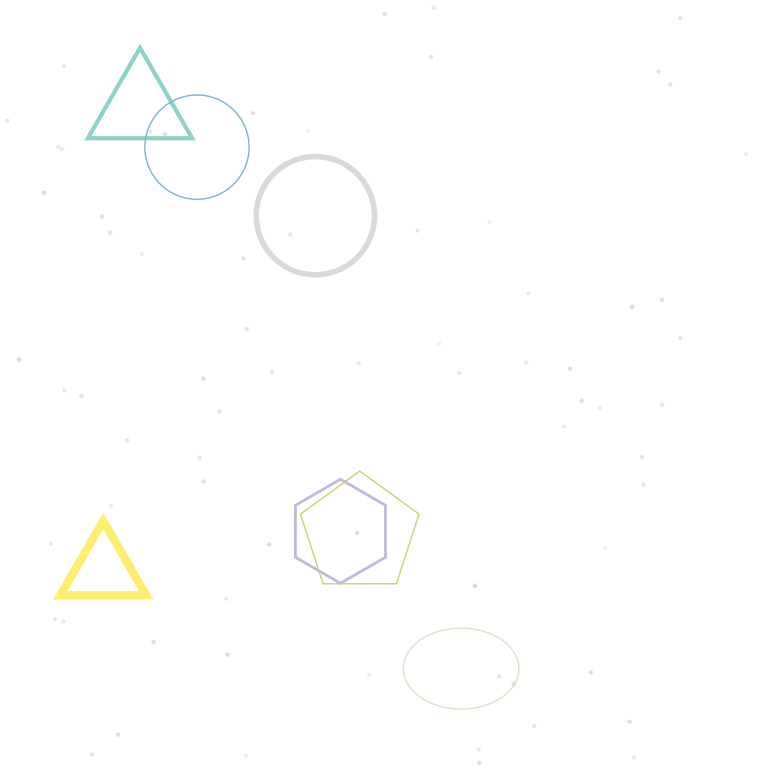[{"shape": "triangle", "thickness": 1.5, "radius": 0.39, "center": [0.182, 0.86]}, {"shape": "hexagon", "thickness": 1, "radius": 0.34, "center": [0.442, 0.31]}, {"shape": "circle", "thickness": 0.5, "radius": 0.34, "center": [0.256, 0.809]}, {"shape": "pentagon", "thickness": 0.5, "radius": 0.4, "center": [0.467, 0.307]}, {"shape": "circle", "thickness": 2, "radius": 0.38, "center": [0.41, 0.72]}, {"shape": "oval", "thickness": 0.5, "radius": 0.38, "center": [0.599, 0.132]}, {"shape": "triangle", "thickness": 3, "radius": 0.32, "center": [0.134, 0.259]}]